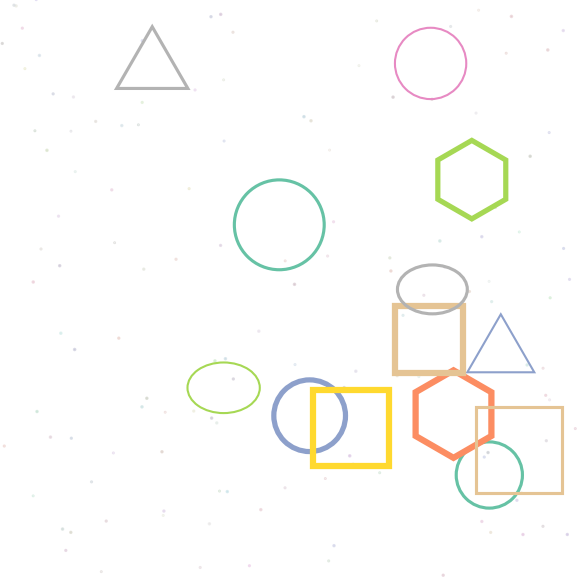[{"shape": "circle", "thickness": 1.5, "radius": 0.39, "center": [0.484, 0.61]}, {"shape": "circle", "thickness": 1.5, "radius": 0.29, "center": [0.847, 0.177]}, {"shape": "hexagon", "thickness": 3, "radius": 0.38, "center": [0.785, 0.282]}, {"shape": "circle", "thickness": 2.5, "radius": 0.31, "center": [0.536, 0.279]}, {"shape": "triangle", "thickness": 1, "radius": 0.33, "center": [0.867, 0.388]}, {"shape": "circle", "thickness": 1, "radius": 0.31, "center": [0.746, 0.889]}, {"shape": "oval", "thickness": 1, "radius": 0.31, "center": [0.387, 0.328]}, {"shape": "hexagon", "thickness": 2.5, "radius": 0.34, "center": [0.817, 0.688]}, {"shape": "square", "thickness": 3, "radius": 0.33, "center": [0.608, 0.258]}, {"shape": "square", "thickness": 1.5, "radius": 0.37, "center": [0.899, 0.22]}, {"shape": "square", "thickness": 3, "radius": 0.29, "center": [0.743, 0.411]}, {"shape": "oval", "thickness": 1.5, "radius": 0.3, "center": [0.749, 0.498]}, {"shape": "triangle", "thickness": 1.5, "radius": 0.36, "center": [0.264, 0.882]}]